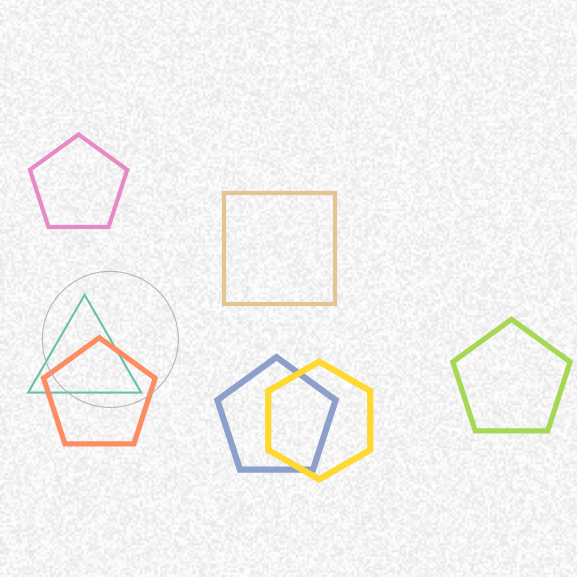[{"shape": "triangle", "thickness": 1, "radius": 0.56, "center": [0.147, 0.376]}, {"shape": "pentagon", "thickness": 2.5, "radius": 0.51, "center": [0.172, 0.313]}, {"shape": "pentagon", "thickness": 3, "radius": 0.54, "center": [0.479, 0.273]}, {"shape": "pentagon", "thickness": 2, "radius": 0.44, "center": [0.136, 0.678]}, {"shape": "pentagon", "thickness": 2.5, "radius": 0.53, "center": [0.886, 0.339]}, {"shape": "hexagon", "thickness": 3, "radius": 0.51, "center": [0.553, 0.271]}, {"shape": "square", "thickness": 2, "radius": 0.48, "center": [0.484, 0.568]}, {"shape": "circle", "thickness": 0.5, "radius": 0.59, "center": [0.191, 0.411]}]